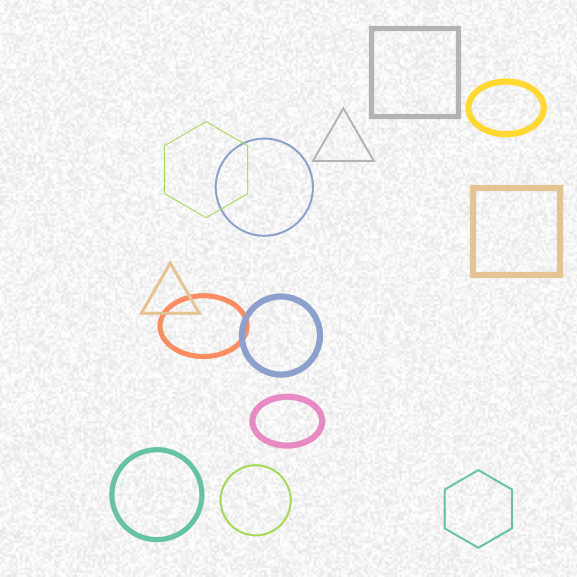[{"shape": "circle", "thickness": 2.5, "radius": 0.39, "center": [0.272, 0.143]}, {"shape": "hexagon", "thickness": 1, "radius": 0.34, "center": [0.828, 0.118]}, {"shape": "oval", "thickness": 2.5, "radius": 0.38, "center": [0.352, 0.434]}, {"shape": "circle", "thickness": 1, "radius": 0.42, "center": [0.458, 0.675]}, {"shape": "circle", "thickness": 3, "radius": 0.34, "center": [0.486, 0.418]}, {"shape": "oval", "thickness": 3, "radius": 0.3, "center": [0.497, 0.27]}, {"shape": "hexagon", "thickness": 0.5, "radius": 0.42, "center": [0.357, 0.705]}, {"shape": "circle", "thickness": 1, "radius": 0.3, "center": [0.443, 0.133]}, {"shape": "oval", "thickness": 3, "radius": 0.33, "center": [0.876, 0.812]}, {"shape": "triangle", "thickness": 1.5, "radius": 0.29, "center": [0.295, 0.486]}, {"shape": "square", "thickness": 3, "radius": 0.38, "center": [0.894, 0.598]}, {"shape": "triangle", "thickness": 1, "radius": 0.3, "center": [0.595, 0.751]}, {"shape": "square", "thickness": 2.5, "radius": 0.38, "center": [0.718, 0.874]}]